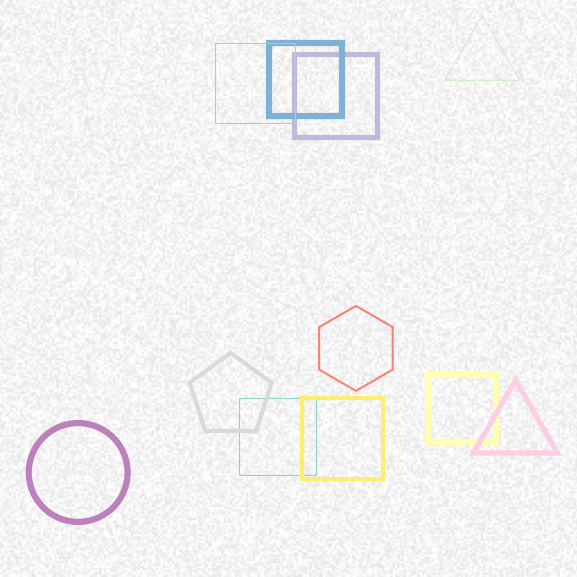[{"shape": "square", "thickness": 0.5, "radius": 0.34, "center": [0.48, 0.243]}, {"shape": "square", "thickness": 3, "radius": 0.29, "center": [0.801, 0.292]}, {"shape": "square", "thickness": 2.5, "radius": 0.36, "center": [0.581, 0.834]}, {"shape": "hexagon", "thickness": 1, "radius": 0.37, "center": [0.616, 0.396]}, {"shape": "square", "thickness": 3, "radius": 0.32, "center": [0.529, 0.861]}, {"shape": "square", "thickness": 0.5, "radius": 0.35, "center": [0.442, 0.856]}, {"shape": "triangle", "thickness": 2.5, "radius": 0.42, "center": [0.893, 0.257]}, {"shape": "pentagon", "thickness": 2, "radius": 0.37, "center": [0.399, 0.313]}, {"shape": "circle", "thickness": 3, "radius": 0.43, "center": [0.135, 0.181]}, {"shape": "triangle", "thickness": 0.5, "radius": 0.37, "center": [0.835, 0.898]}, {"shape": "square", "thickness": 2, "radius": 0.35, "center": [0.594, 0.24]}]